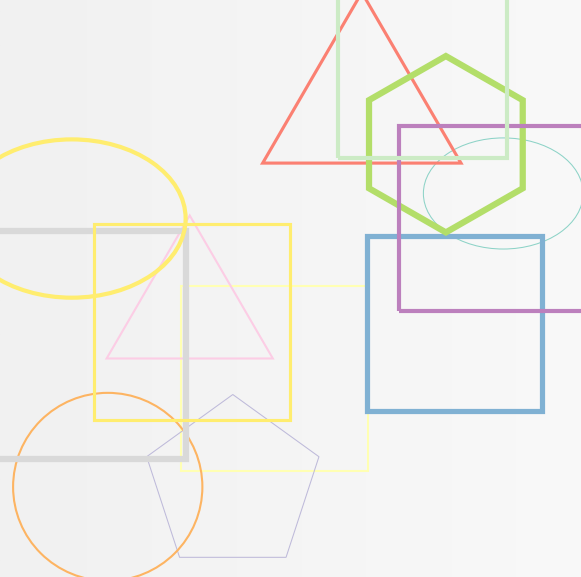[{"shape": "oval", "thickness": 0.5, "radius": 0.69, "center": [0.866, 0.664]}, {"shape": "square", "thickness": 1, "radius": 0.8, "center": [0.472, 0.343]}, {"shape": "pentagon", "thickness": 0.5, "radius": 0.78, "center": [0.401, 0.16]}, {"shape": "triangle", "thickness": 1.5, "radius": 0.98, "center": [0.623, 0.815]}, {"shape": "square", "thickness": 2.5, "radius": 0.76, "center": [0.782, 0.439]}, {"shape": "circle", "thickness": 1, "radius": 0.81, "center": [0.185, 0.156]}, {"shape": "hexagon", "thickness": 3, "radius": 0.76, "center": [0.767, 0.749]}, {"shape": "triangle", "thickness": 1, "radius": 0.83, "center": [0.326, 0.461]}, {"shape": "square", "thickness": 3, "radius": 0.99, "center": [0.123, 0.401]}, {"shape": "square", "thickness": 2, "radius": 0.8, "center": [0.847, 0.621]}, {"shape": "square", "thickness": 2, "radius": 0.73, "center": [0.727, 0.872]}, {"shape": "oval", "thickness": 2, "radius": 0.98, "center": [0.124, 0.621]}, {"shape": "square", "thickness": 1.5, "radius": 0.85, "center": [0.33, 0.442]}]